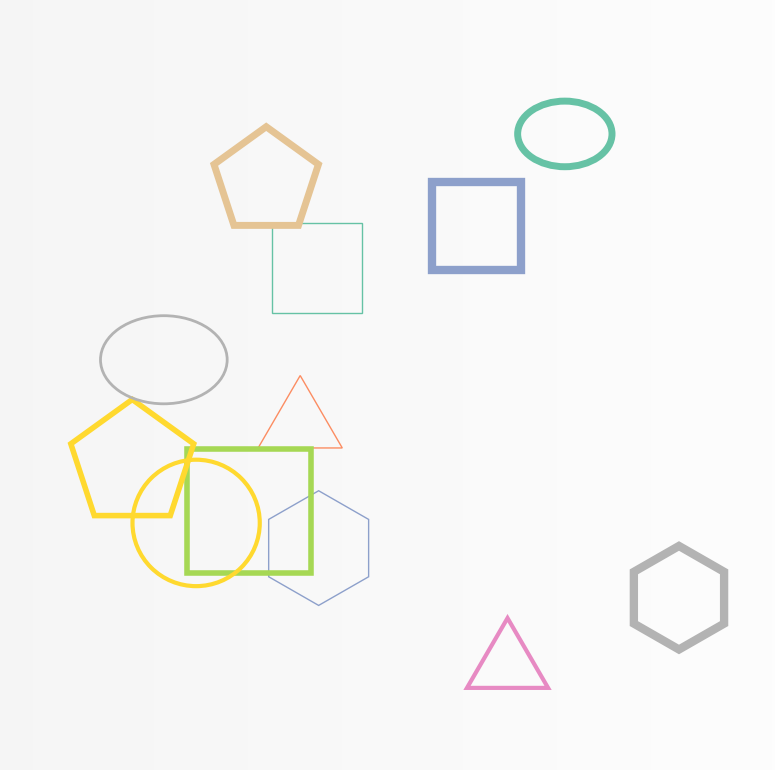[{"shape": "square", "thickness": 0.5, "radius": 0.29, "center": [0.409, 0.652]}, {"shape": "oval", "thickness": 2.5, "radius": 0.3, "center": [0.729, 0.826]}, {"shape": "triangle", "thickness": 0.5, "radius": 0.31, "center": [0.387, 0.45]}, {"shape": "hexagon", "thickness": 0.5, "radius": 0.37, "center": [0.411, 0.288]}, {"shape": "square", "thickness": 3, "radius": 0.29, "center": [0.615, 0.707]}, {"shape": "triangle", "thickness": 1.5, "radius": 0.3, "center": [0.655, 0.137]}, {"shape": "square", "thickness": 2, "radius": 0.4, "center": [0.321, 0.336]}, {"shape": "pentagon", "thickness": 2, "radius": 0.42, "center": [0.171, 0.398]}, {"shape": "circle", "thickness": 1.5, "radius": 0.41, "center": [0.253, 0.321]}, {"shape": "pentagon", "thickness": 2.5, "radius": 0.35, "center": [0.343, 0.765]}, {"shape": "hexagon", "thickness": 3, "radius": 0.34, "center": [0.876, 0.224]}, {"shape": "oval", "thickness": 1, "radius": 0.41, "center": [0.211, 0.533]}]